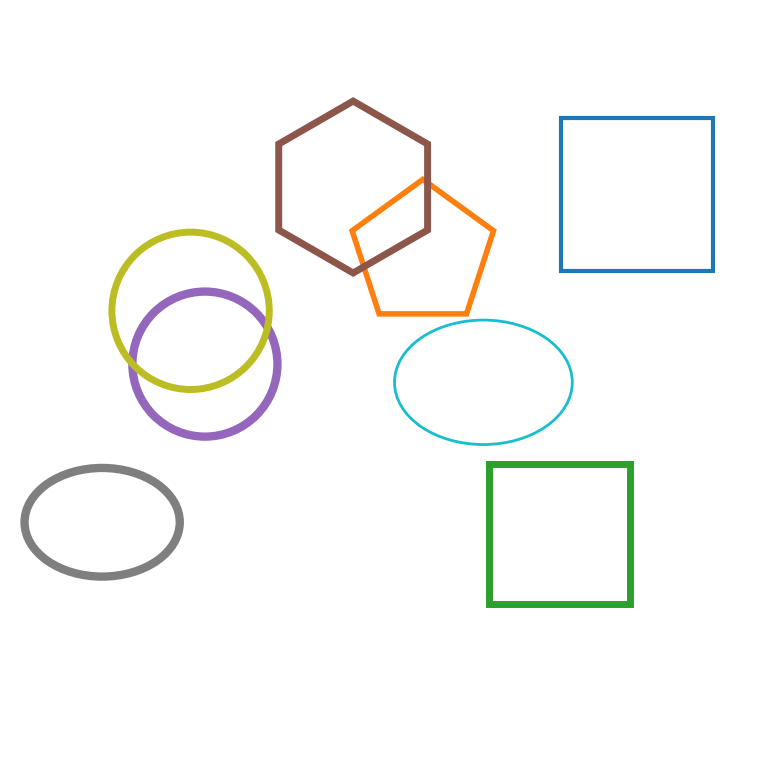[{"shape": "square", "thickness": 1.5, "radius": 0.5, "center": [0.827, 0.747]}, {"shape": "pentagon", "thickness": 2, "radius": 0.48, "center": [0.549, 0.67]}, {"shape": "square", "thickness": 2.5, "radius": 0.46, "center": [0.727, 0.306]}, {"shape": "circle", "thickness": 3, "radius": 0.47, "center": [0.266, 0.527]}, {"shape": "hexagon", "thickness": 2.5, "radius": 0.56, "center": [0.459, 0.757]}, {"shape": "oval", "thickness": 3, "radius": 0.5, "center": [0.133, 0.322]}, {"shape": "circle", "thickness": 2.5, "radius": 0.51, "center": [0.248, 0.596]}, {"shape": "oval", "thickness": 1, "radius": 0.58, "center": [0.628, 0.504]}]